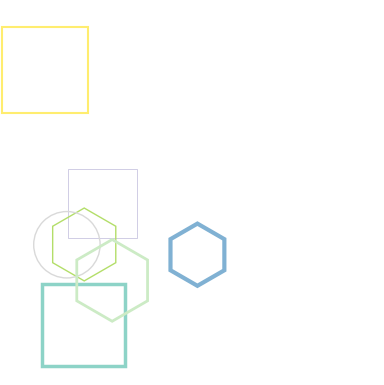[{"shape": "square", "thickness": 2.5, "radius": 0.53, "center": [0.217, 0.155]}, {"shape": "square", "thickness": 0.5, "radius": 0.45, "center": [0.265, 0.472]}, {"shape": "hexagon", "thickness": 3, "radius": 0.4, "center": [0.513, 0.338]}, {"shape": "hexagon", "thickness": 1, "radius": 0.47, "center": [0.219, 0.365]}, {"shape": "circle", "thickness": 1, "radius": 0.43, "center": [0.174, 0.364]}, {"shape": "hexagon", "thickness": 2, "radius": 0.53, "center": [0.291, 0.272]}, {"shape": "square", "thickness": 1.5, "radius": 0.56, "center": [0.117, 0.819]}]